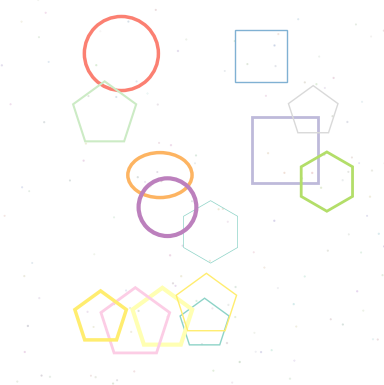[{"shape": "pentagon", "thickness": 1, "radius": 0.33, "center": [0.531, 0.158]}, {"shape": "hexagon", "thickness": 0.5, "radius": 0.41, "center": [0.547, 0.398]}, {"shape": "pentagon", "thickness": 3, "radius": 0.41, "center": [0.422, 0.171]}, {"shape": "square", "thickness": 2, "radius": 0.43, "center": [0.741, 0.61]}, {"shape": "circle", "thickness": 2.5, "radius": 0.48, "center": [0.315, 0.861]}, {"shape": "square", "thickness": 1, "radius": 0.34, "center": [0.678, 0.854]}, {"shape": "oval", "thickness": 2.5, "radius": 0.42, "center": [0.415, 0.545]}, {"shape": "hexagon", "thickness": 2, "radius": 0.38, "center": [0.849, 0.528]}, {"shape": "pentagon", "thickness": 2, "radius": 0.47, "center": [0.351, 0.159]}, {"shape": "pentagon", "thickness": 1, "radius": 0.34, "center": [0.814, 0.71]}, {"shape": "circle", "thickness": 3, "radius": 0.38, "center": [0.435, 0.462]}, {"shape": "pentagon", "thickness": 1.5, "radius": 0.43, "center": [0.272, 0.703]}, {"shape": "pentagon", "thickness": 1, "radius": 0.41, "center": [0.536, 0.208]}, {"shape": "pentagon", "thickness": 2.5, "radius": 0.35, "center": [0.261, 0.174]}]